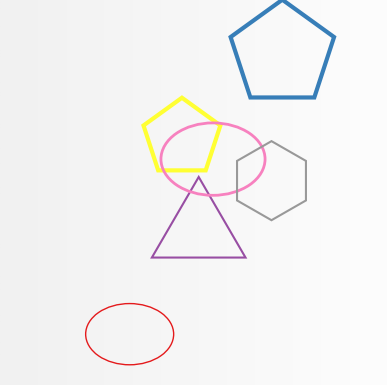[{"shape": "oval", "thickness": 1, "radius": 0.57, "center": [0.335, 0.132]}, {"shape": "pentagon", "thickness": 3, "radius": 0.7, "center": [0.729, 0.86]}, {"shape": "triangle", "thickness": 1.5, "radius": 0.7, "center": [0.513, 0.401]}, {"shape": "pentagon", "thickness": 3, "radius": 0.52, "center": [0.47, 0.642]}, {"shape": "oval", "thickness": 2, "radius": 0.67, "center": [0.55, 0.587]}, {"shape": "hexagon", "thickness": 1.5, "radius": 0.51, "center": [0.701, 0.531]}]